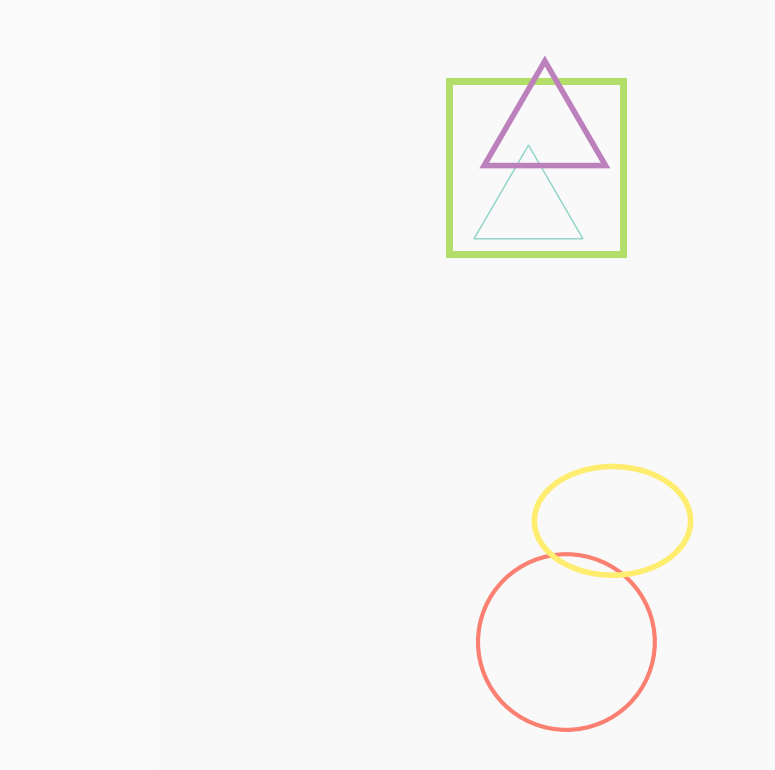[{"shape": "triangle", "thickness": 0.5, "radius": 0.41, "center": [0.682, 0.73]}, {"shape": "circle", "thickness": 1.5, "radius": 0.57, "center": [0.731, 0.166]}, {"shape": "square", "thickness": 2.5, "radius": 0.56, "center": [0.691, 0.782]}, {"shape": "triangle", "thickness": 2, "radius": 0.45, "center": [0.703, 0.83]}, {"shape": "oval", "thickness": 2, "radius": 0.5, "center": [0.79, 0.324]}]